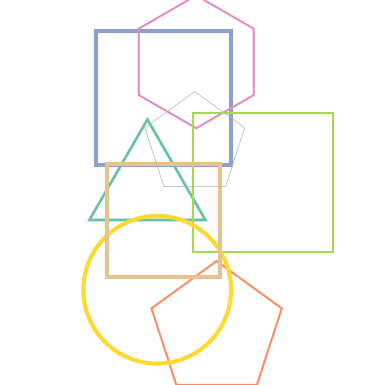[{"shape": "triangle", "thickness": 2, "radius": 0.87, "center": [0.383, 0.516]}, {"shape": "pentagon", "thickness": 1.5, "radius": 0.89, "center": [0.563, 0.144]}, {"shape": "square", "thickness": 3, "radius": 0.87, "center": [0.425, 0.746]}, {"shape": "hexagon", "thickness": 1.5, "radius": 0.86, "center": [0.51, 0.839]}, {"shape": "square", "thickness": 1.5, "radius": 0.9, "center": [0.683, 0.526]}, {"shape": "circle", "thickness": 3, "radius": 0.96, "center": [0.408, 0.247]}, {"shape": "square", "thickness": 3, "radius": 0.73, "center": [0.425, 0.428]}, {"shape": "pentagon", "thickness": 0.5, "radius": 0.68, "center": [0.506, 0.626]}]